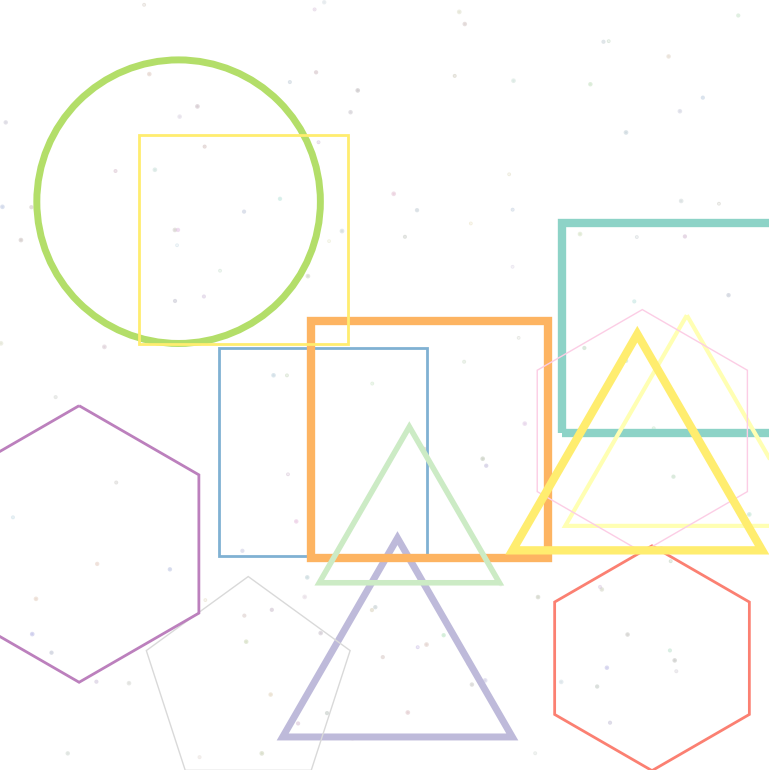[{"shape": "square", "thickness": 3, "radius": 0.68, "center": [0.866, 0.574]}, {"shape": "triangle", "thickness": 1.5, "radius": 0.91, "center": [0.892, 0.408]}, {"shape": "triangle", "thickness": 2.5, "radius": 0.86, "center": [0.516, 0.129]}, {"shape": "hexagon", "thickness": 1, "radius": 0.73, "center": [0.847, 0.145]}, {"shape": "square", "thickness": 1, "radius": 0.68, "center": [0.419, 0.413]}, {"shape": "square", "thickness": 3, "radius": 0.77, "center": [0.558, 0.429]}, {"shape": "circle", "thickness": 2.5, "radius": 0.92, "center": [0.232, 0.738]}, {"shape": "hexagon", "thickness": 0.5, "radius": 0.79, "center": [0.834, 0.44]}, {"shape": "pentagon", "thickness": 0.5, "radius": 0.7, "center": [0.322, 0.112]}, {"shape": "hexagon", "thickness": 1, "radius": 0.9, "center": [0.103, 0.294]}, {"shape": "triangle", "thickness": 2, "radius": 0.68, "center": [0.532, 0.311]}, {"shape": "triangle", "thickness": 3, "radius": 0.94, "center": [0.828, 0.379]}, {"shape": "square", "thickness": 1, "radius": 0.68, "center": [0.317, 0.689]}]